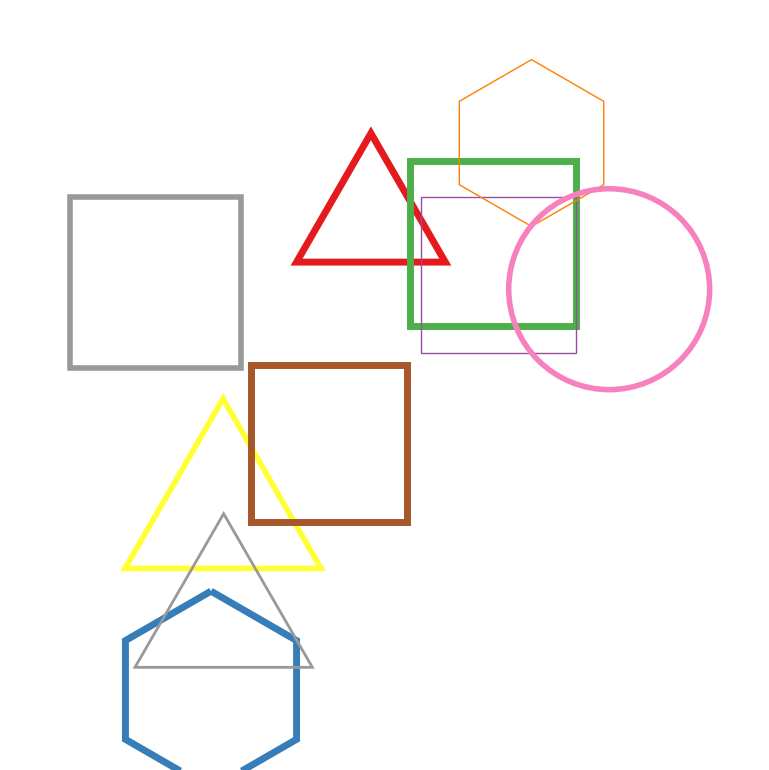[{"shape": "triangle", "thickness": 2.5, "radius": 0.56, "center": [0.482, 0.715]}, {"shape": "hexagon", "thickness": 2.5, "radius": 0.64, "center": [0.274, 0.104]}, {"shape": "square", "thickness": 2.5, "radius": 0.54, "center": [0.64, 0.684]}, {"shape": "square", "thickness": 0.5, "radius": 0.51, "center": [0.647, 0.643]}, {"shape": "hexagon", "thickness": 0.5, "radius": 0.54, "center": [0.69, 0.814]}, {"shape": "triangle", "thickness": 2, "radius": 0.73, "center": [0.29, 0.335]}, {"shape": "square", "thickness": 2.5, "radius": 0.51, "center": [0.427, 0.424]}, {"shape": "circle", "thickness": 2, "radius": 0.65, "center": [0.791, 0.624]}, {"shape": "square", "thickness": 2, "radius": 0.55, "center": [0.202, 0.633]}, {"shape": "triangle", "thickness": 1, "radius": 0.66, "center": [0.29, 0.2]}]